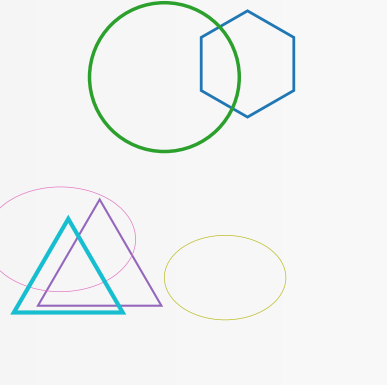[{"shape": "hexagon", "thickness": 2, "radius": 0.69, "center": [0.639, 0.834]}, {"shape": "circle", "thickness": 2.5, "radius": 0.97, "center": [0.424, 0.8]}, {"shape": "triangle", "thickness": 1.5, "radius": 0.92, "center": [0.257, 0.298]}, {"shape": "oval", "thickness": 0.5, "radius": 0.97, "center": [0.156, 0.378]}, {"shape": "oval", "thickness": 0.5, "radius": 0.78, "center": [0.581, 0.279]}, {"shape": "triangle", "thickness": 3, "radius": 0.81, "center": [0.176, 0.269]}]